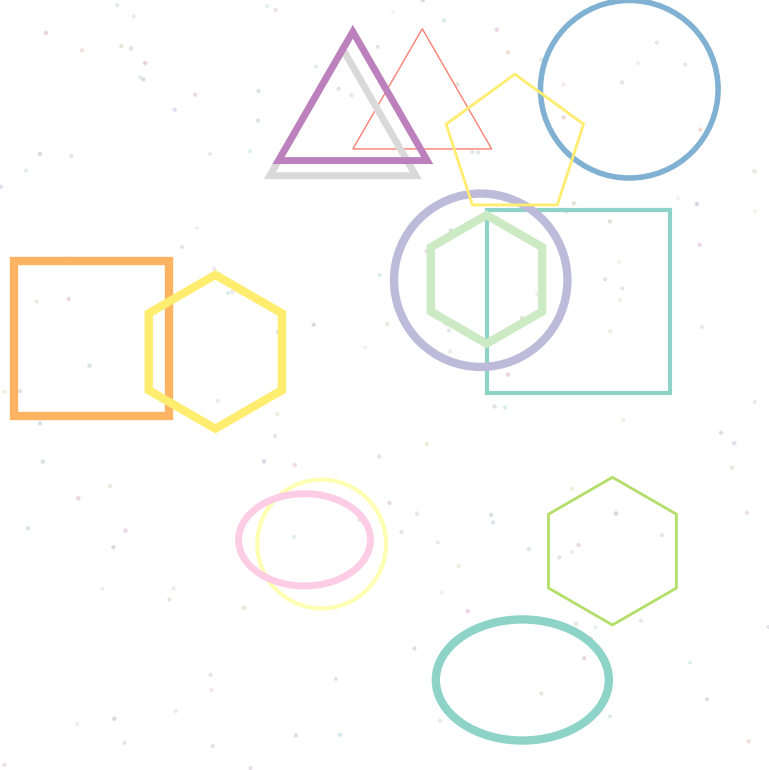[{"shape": "square", "thickness": 1.5, "radius": 0.59, "center": [0.752, 0.609]}, {"shape": "oval", "thickness": 3, "radius": 0.56, "center": [0.678, 0.117]}, {"shape": "circle", "thickness": 1.5, "radius": 0.42, "center": [0.418, 0.293]}, {"shape": "circle", "thickness": 3, "radius": 0.56, "center": [0.624, 0.636]}, {"shape": "triangle", "thickness": 0.5, "radius": 0.52, "center": [0.548, 0.859]}, {"shape": "circle", "thickness": 2, "radius": 0.58, "center": [0.817, 0.884]}, {"shape": "square", "thickness": 3, "radius": 0.5, "center": [0.119, 0.56]}, {"shape": "hexagon", "thickness": 1, "radius": 0.48, "center": [0.795, 0.284]}, {"shape": "oval", "thickness": 2.5, "radius": 0.43, "center": [0.395, 0.299]}, {"shape": "triangle", "thickness": 2.5, "radius": 0.55, "center": [0.445, 0.827]}, {"shape": "triangle", "thickness": 2.5, "radius": 0.56, "center": [0.458, 0.847]}, {"shape": "hexagon", "thickness": 3, "radius": 0.42, "center": [0.632, 0.637]}, {"shape": "pentagon", "thickness": 1, "radius": 0.47, "center": [0.669, 0.81]}, {"shape": "hexagon", "thickness": 3, "radius": 0.5, "center": [0.28, 0.543]}]